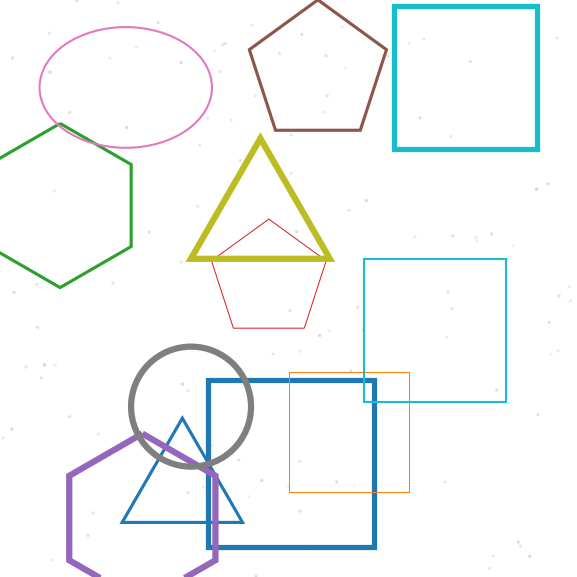[{"shape": "triangle", "thickness": 1.5, "radius": 0.6, "center": [0.316, 0.155]}, {"shape": "square", "thickness": 2.5, "radius": 0.72, "center": [0.504, 0.197]}, {"shape": "square", "thickness": 0.5, "radius": 0.52, "center": [0.605, 0.252]}, {"shape": "hexagon", "thickness": 1.5, "radius": 0.71, "center": [0.104, 0.643]}, {"shape": "pentagon", "thickness": 0.5, "radius": 0.52, "center": [0.466, 0.515]}, {"shape": "hexagon", "thickness": 3, "radius": 0.73, "center": [0.246, 0.102]}, {"shape": "pentagon", "thickness": 1.5, "radius": 0.62, "center": [0.55, 0.875]}, {"shape": "oval", "thickness": 1, "radius": 0.75, "center": [0.218, 0.848]}, {"shape": "circle", "thickness": 3, "radius": 0.52, "center": [0.331, 0.295]}, {"shape": "triangle", "thickness": 3, "radius": 0.69, "center": [0.451, 0.62]}, {"shape": "square", "thickness": 2.5, "radius": 0.62, "center": [0.806, 0.865]}, {"shape": "square", "thickness": 1, "radius": 0.62, "center": [0.754, 0.427]}]